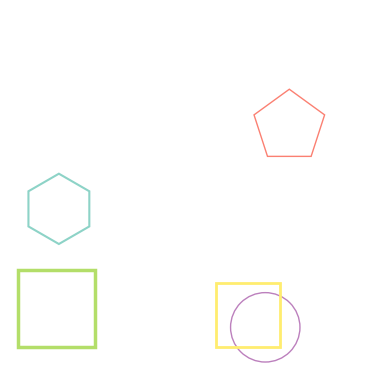[{"shape": "hexagon", "thickness": 1.5, "radius": 0.46, "center": [0.153, 0.458]}, {"shape": "pentagon", "thickness": 1, "radius": 0.48, "center": [0.751, 0.672]}, {"shape": "square", "thickness": 2.5, "radius": 0.5, "center": [0.146, 0.199]}, {"shape": "circle", "thickness": 1, "radius": 0.45, "center": [0.689, 0.15]}, {"shape": "square", "thickness": 2, "radius": 0.42, "center": [0.644, 0.182]}]